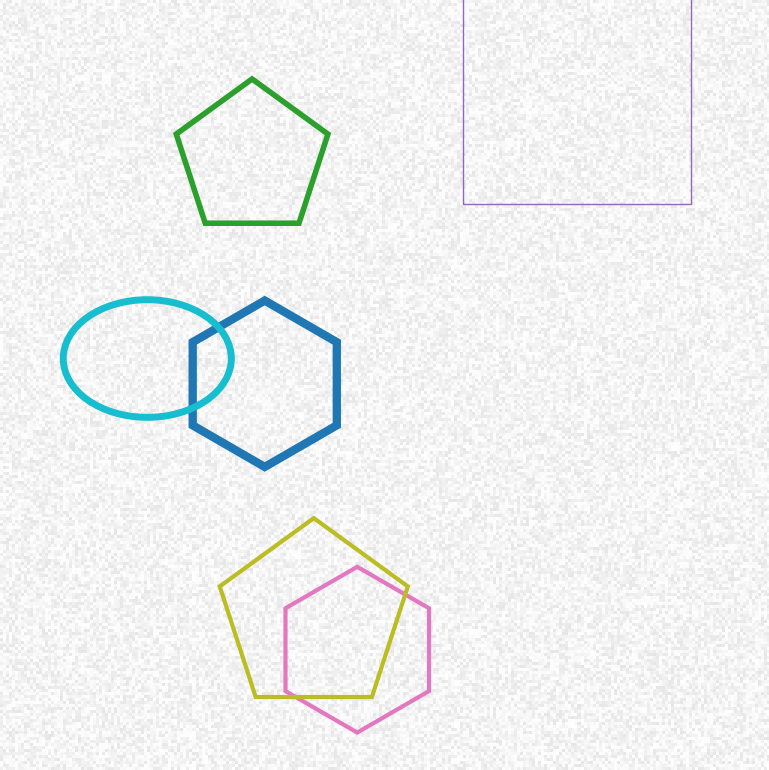[{"shape": "hexagon", "thickness": 3, "radius": 0.54, "center": [0.344, 0.502]}, {"shape": "pentagon", "thickness": 2, "radius": 0.52, "center": [0.327, 0.794]}, {"shape": "square", "thickness": 0.5, "radius": 0.74, "center": [0.75, 0.882]}, {"shape": "hexagon", "thickness": 1.5, "radius": 0.54, "center": [0.464, 0.156]}, {"shape": "pentagon", "thickness": 1.5, "radius": 0.64, "center": [0.408, 0.199]}, {"shape": "oval", "thickness": 2.5, "radius": 0.55, "center": [0.191, 0.534]}]